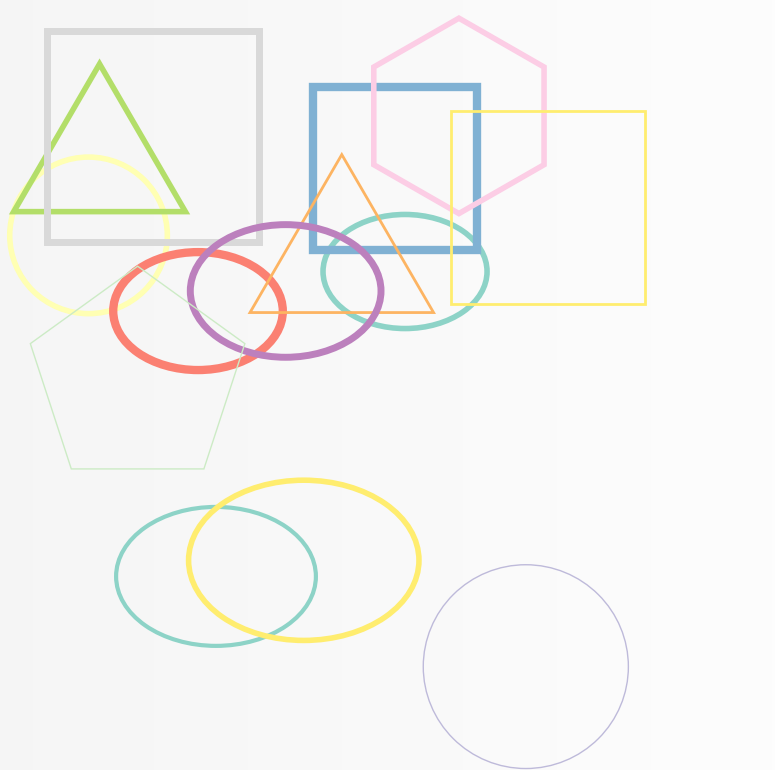[{"shape": "oval", "thickness": 1.5, "radius": 0.64, "center": [0.279, 0.251]}, {"shape": "oval", "thickness": 2, "radius": 0.53, "center": [0.523, 0.647]}, {"shape": "circle", "thickness": 2, "radius": 0.51, "center": [0.114, 0.694]}, {"shape": "circle", "thickness": 0.5, "radius": 0.66, "center": [0.678, 0.134]}, {"shape": "oval", "thickness": 3, "radius": 0.55, "center": [0.256, 0.596]}, {"shape": "square", "thickness": 3, "radius": 0.53, "center": [0.509, 0.781]}, {"shape": "triangle", "thickness": 1, "radius": 0.68, "center": [0.441, 0.662]}, {"shape": "triangle", "thickness": 2, "radius": 0.64, "center": [0.128, 0.789]}, {"shape": "hexagon", "thickness": 2, "radius": 0.63, "center": [0.592, 0.85]}, {"shape": "square", "thickness": 2.5, "radius": 0.68, "center": [0.197, 0.823]}, {"shape": "oval", "thickness": 2.5, "radius": 0.62, "center": [0.369, 0.622]}, {"shape": "pentagon", "thickness": 0.5, "radius": 0.73, "center": [0.178, 0.509]}, {"shape": "oval", "thickness": 2, "radius": 0.74, "center": [0.392, 0.272]}, {"shape": "square", "thickness": 1, "radius": 0.63, "center": [0.707, 0.73]}]